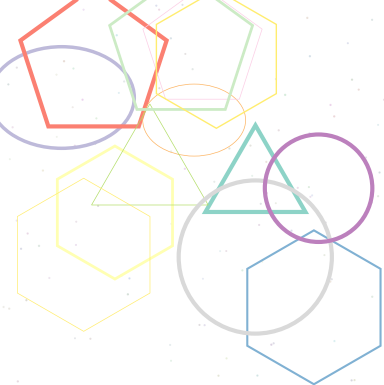[{"shape": "triangle", "thickness": 3, "radius": 0.75, "center": [0.663, 0.524]}, {"shape": "hexagon", "thickness": 2, "radius": 0.86, "center": [0.299, 0.448]}, {"shape": "oval", "thickness": 2.5, "radius": 0.94, "center": [0.16, 0.747]}, {"shape": "pentagon", "thickness": 3, "radius": 1.0, "center": [0.243, 0.833]}, {"shape": "hexagon", "thickness": 1.5, "radius": 1.0, "center": [0.815, 0.202]}, {"shape": "oval", "thickness": 0.5, "radius": 0.67, "center": [0.504, 0.688]}, {"shape": "triangle", "thickness": 0.5, "radius": 0.87, "center": [0.389, 0.555]}, {"shape": "pentagon", "thickness": 0.5, "radius": 0.81, "center": [0.526, 0.874]}, {"shape": "circle", "thickness": 3, "radius": 0.99, "center": [0.663, 0.332]}, {"shape": "circle", "thickness": 3, "radius": 0.7, "center": [0.827, 0.511]}, {"shape": "pentagon", "thickness": 2, "radius": 0.98, "center": [0.47, 0.874]}, {"shape": "hexagon", "thickness": 0.5, "radius": 0.99, "center": [0.217, 0.338]}, {"shape": "hexagon", "thickness": 1, "radius": 0.9, "center": [0.562, 0.847]}]